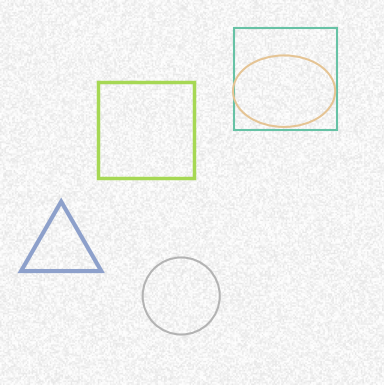[{"shape": "square", "thickness": 1.5, "radius": 0.66, "center": [0.742, 0.795]}, {"shape": "triangle", "thickness": 3, "radius": 0.6, "center": [0.159, 0.356]}, {"shape": "square", "thickness": 2.5, "radius": 0.62, "center": [0.38, 0.663]}, {"shape": "oval", "thickness": 1.5, "radius": 0.66, "center": [0.738, 0.763]}, {"shape": "circle", "thickness": 1.5, "radius": 0.5, "center": [0.471, 0.231]}]